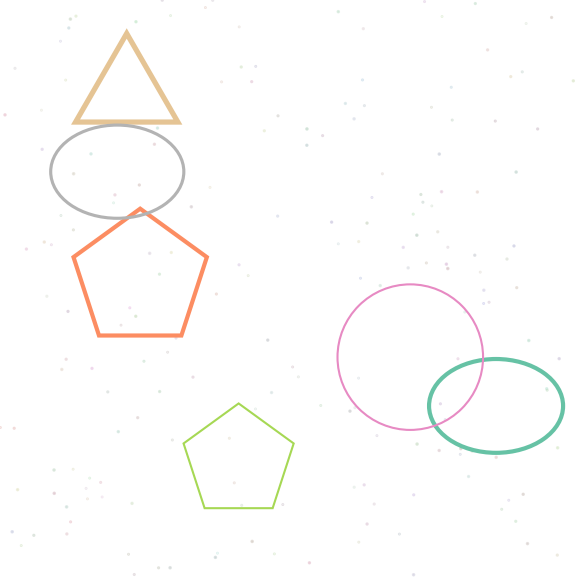[{"shape": "oval", "thickness": 2, "radius": 0.58, "center": [0.859, 0.296]}, {"shape": "pentagon", "thickness": 2, "radius": 0.61, "center": [0.243, 0.516]}, {"shape": "circle", "thickness": 1, "radius": 0.63, "center": [0.71, 0.381]}, {"shape": "pentagon", "thickness": 1, "radius": 0.5, "center": [0.413, 0.2]}, {"shape": "triangle", "thickness": 2.5, "radius": 0.51, "center": [0.219, 0.839]}, {"shape": "oval", "thickness": 1.5, "radius": 0.58, "center": [0.203, 0.702]}]